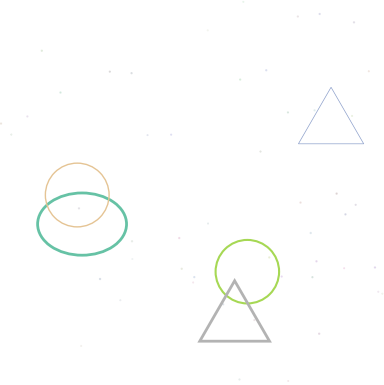[{"shape": "oval", "thickness": 2, "radius": 0.58, "center": [0.213, 0.418]}, {"shape": "triangle", "thickness": 0.5, "radius": 0.49, "center": [0.86, 0.675]}, {"shape": "circle", "thickness": 1.5, "radius": 0.41, "center": [0.642, 0.294]}, {"shape": "circle", "thickness": 1, "radius": 0.41, "center": [0.201, 0.493]}, {"shape": "triangle", "thickness": 2, "radius": 0.52, "center": [0.609, 0.166]}]